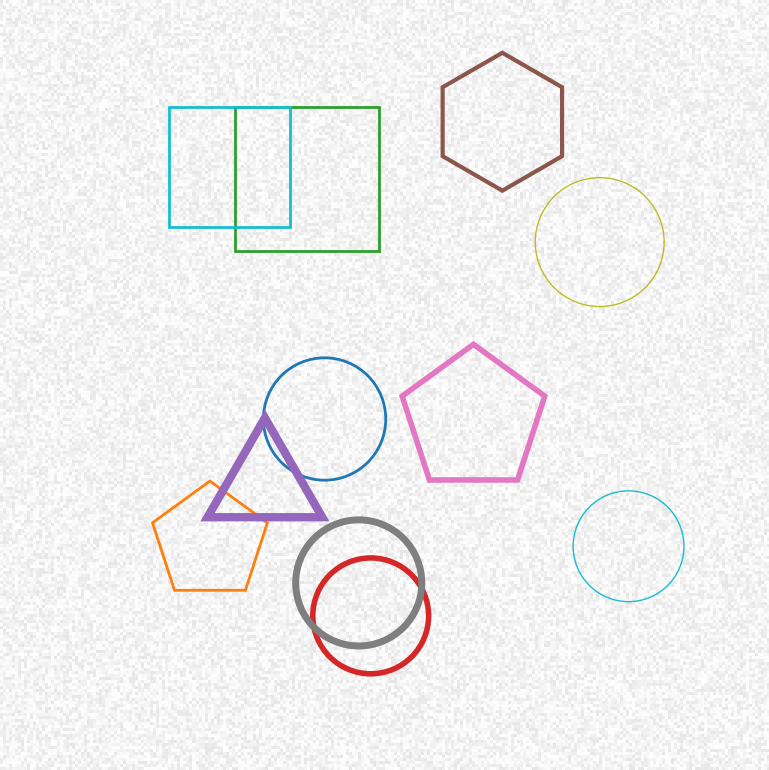[{"shape": "circle", "thickness": 1, "radius": 0.4, "center": [0.422, 0.456]}, {"shape": "pentagon", "thickness": 1, "radius": 0.39, "center": [0.273, 0.297]}, {"shape": "square", "thickness": 1, "radius": 0.47, "center": [0.399, 0.768]}, {"shape": "circle", "thickness": 2, "radius": 0.38, "center": [0.481, 0.2]}, {"shape": "triangle", "thickness": 3, "radius": 0.43, "center": [0.344, 0.371]}, {"shape": "hexagon", "thickness": 1.5, "radius": 0.45, "center": [0.652, 0.842]}, {"shape": "pentagon", "thickness": 2, "radius": 0.49, "center": [0.615, 0.455]}, {"shape": "circle", "thickness": 2.5, "radius": 0.41, "center": [0.466, 0.243]}, {"shape": "circle", "thickness": 0.5, "radius": 0.42, "center": [0.779, 0.686]}, {"shape": "square", "thickness": 1, "radius": 0.39, "center": [0.298, 0.784]}, {"shape": "circle", "thickness": 0.5, "radius": 0.36, "center": [0.816, 0.291]}]